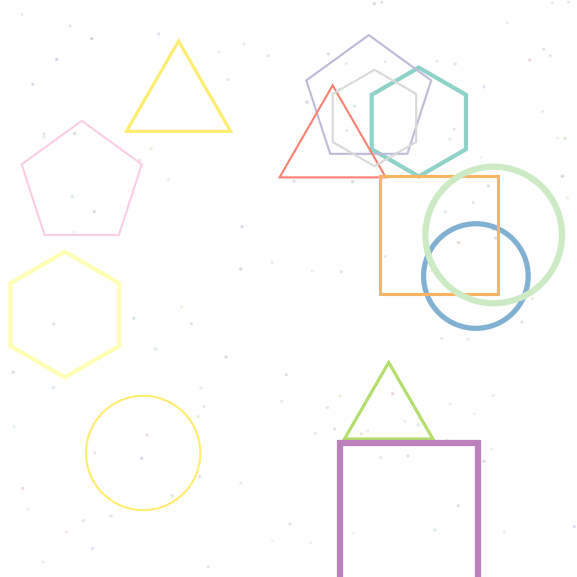[{"shape": "hexagon", "thickness": 2, "radius": 0.47, "center": [0.725, 0.788]}, {"shape": "hexagon", "thickness": 2, "radius": 0.54, "center": [0.112, 0.454]}, {"shape": "pentagon", "thickness": 1, "radius": 0.57, "center": [0.639, 0.825]}, {"shape": "triangle", "thickness": 1, "radius": 0.53, "center": [0.576, 0.745]}, {"shape": "circle", "thickness": 2.5, "radius": 0.45, "center": [0.824, 0.521]}, {"shape": "square", "thickness": 1.5, "radius": 0.51, "center": [0.76, 0.592]}, {"shape": "triangle", "thickness": 1.5, "radius": 0.44, "center": [0.673, 0.283]}, {"shape": "pentagon", "thickness": 1, "radius": 0.55, "center": [0.142, 0.681]}, {"shape": "hexagon", "thickness": 1, "radius": 0.42, "center": [0.648, 0.795]}, {"shape": "square", "thickness": 3, "radius": 0.6, "center": [0.709, 0.113]}, {"shape": "circle", "thickness": 3, "radius": 0.59, "center": [0.855, 0.592]}, {"shape": "triangle", "thickness": 1.5, "radius": 0.52, "center": [0.309, 0.824]}, {"shape": "circle", "thickness": 1, "radius": 0.49, "center": [0.248, 0.215]}]